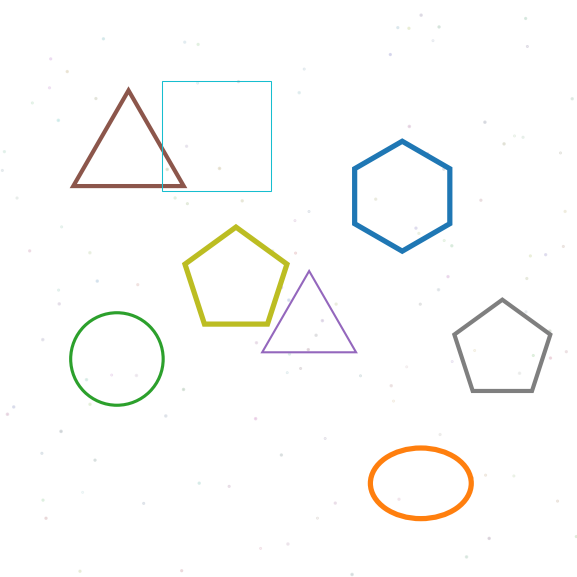[{"shape": "hexagon", "thickness": 2.5, "radius": 0.48, "center": [0.697, 0.659]}, {"shape": "oval", "thickness": 2.5, "radius": 0.44, "center": [0.729, 0.162]}, {"shape": "circle", "thickness": 1.5, "radius": 0.4, "center": [0.202, 0.377]}, {"shape": "triangle", "thickness": 1, "radius": 0.47, "center": [0.535, 0.436]}, {"shape": "triangle", "thickness": 2, "radius": 0.55, "center": [0.223, 0.732]}, {"shape": "pentagon", "thickness": 2, "radius": 0.44, "center": [0.87, 0.393]}, {"shape": "pentagon", "thickness": 2.5, "radius": 0.46, "center": [0.409, 0.513]}, {"shape": "square", "thickness": 0.5, "radius": 0.48, "center": [0.375, 0.764]}]